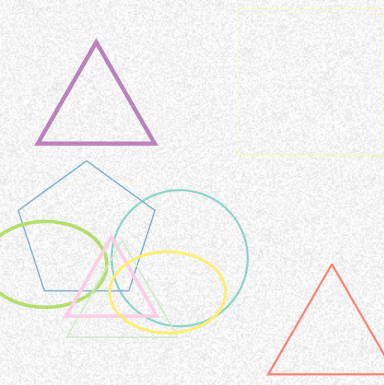[{"shape": "circle", "thickness": 1.5, "radius": 0.88, "center": [0.467, 0.329]}, {"shape": "square", "thickness": 0.5, "radius": 0.94, "center": [0.804, 0.788]}, {"shape": "triangle", "thickness": 1.5, "radius": 0.95, "center": [0.862, 0.123]}, {"shape": "pentagon", "thickness": 1, "radius": 0.93, "center": [0.225, 0.396]}, {"shape": "oval", "thickness": 2.5, "radius": 0.8, "center": [0.118, 0.313]}, {"shape": "triangle", "thickness": 2.5, "radius": 0.68, "center": [0.29, 0.247]}, {"shape": "triangle", "thickness": 3, "radius": 0.88, "center": [0.25, 0.715]}, {"shape": "triangle", "thickness": 1, "radius": 0.83, "center": [0.317, 0.208]}, {"shape": "oval", "thickness": 2, "radius": 0.75, "center": [0.436, 0.241]}]